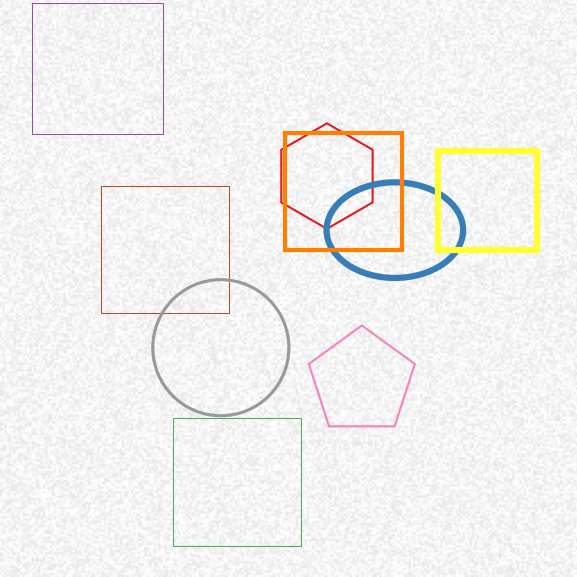[{"shape": "hexagon", "thickness": 1, "radius": 0.46, "center": [0.566, 0.694]}, {"shape": "oval", "thickness": 3, "radius": 0.59, "center": [0.684, 0.601]}, {"shape": "square", "thickness": 0.5, "radius": 0.55, "center": [0.411, 0.164]}, {"shape": "square", "thickness": 0.5, "radius": 0.56, "center": [0.169, 0.881]}, {"shape": "square", "thickness": 2, "radius": 0.51, "center": [0.595, 0.667]}, {"shape": "square", "thickness": 3, "radius": 0.43, "center": [0.845, 0.652]}, {"shape": "square", "thickness": 0.5, "radius": 0.55, "center": [0.286, 0.568]}, {"shape": "pentagon", "thickness": 1, "radius": 0.48, "center": [0.627, 0.339]}, {"shape": "circle", "thickness": 1.5, "radius": 0.59, "center": [0.382, 0.397]}]